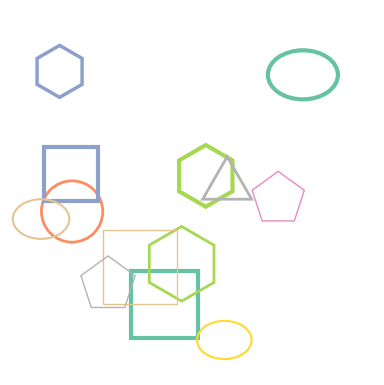[{"shape": "oval", "thickness": 3, "radius": 0.45, "center": [0.787, 0.806]}, {"shape": "square", "thickness": 3, "radius": 0.44, "center": [0.428, 0.21]}, {"shape": "circle", "thickness": 2, "radius": 0.4, "center": [0.187, 0.451]}, {"shape": "square", "thickness": 3, "radius": 0.35, "center": [0.184, 0.548]}, {"shape": "hexagon", "thickness": 2.5, "radius": 0.34, "center": [0.155, 0.815]}, {"shape": "pentagon", "thickness": 1, "radius": 0.36, "center": [0.723, 0.484]}, {"shape": "hexagon", "thickness": 3, "radius": 0.4, "center": [0.534, 0.543]}, {"shape": "hexagon", "thickness": 2, "radius": 0.48, "center": [0.472, 0.315]}, {"shape": "oval", "thickness": 1.5, "radius": 0.35, "center": [0.583, 0.117]}, {"shape": "oval", "thickness": 1.5, "radius": 0.37, "center": [0.107, 0.431]}, {"shape": "square", "thickness": 1, "radius": 0.48, "center": [0.363, 0.306]}, {"shape": "pentagon", "thickness": 1, "radius": 0.37, "center": [0.281, 0.261]}, {"shape": "triangle", "thickness": 2, "radius": 0.37, "center": [0.59, 0.519]}]